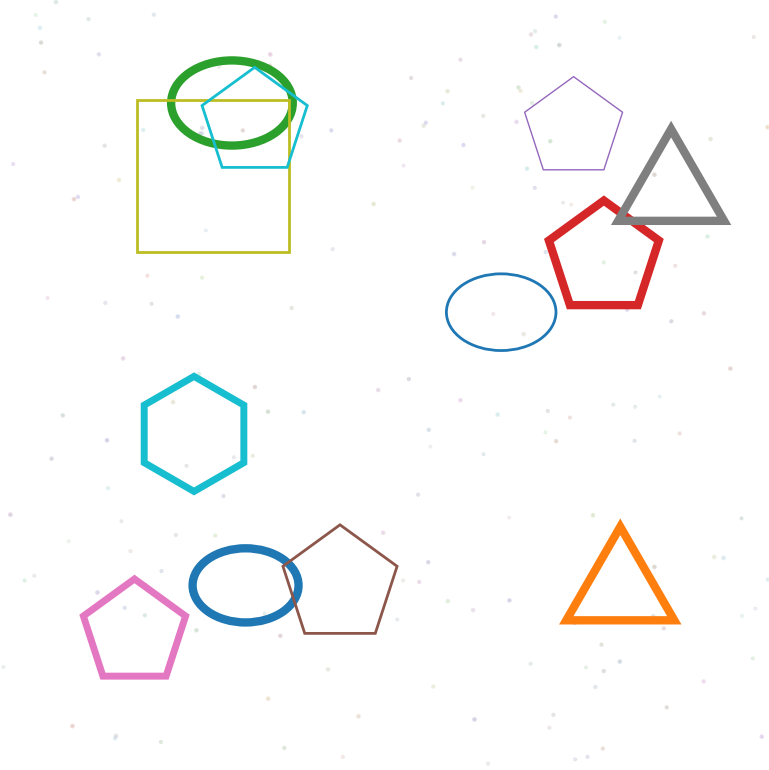[{"shape": "oval", "thickness": 1, "radius": 0.36, "center": [0.651, 0.595]}, {"shape": "oval", "thickness": 3, "radius": 0.34, "center": [0.319, 0.24]}, {"shape": "triangle", "thickness": 3, "radius": 0.4, "center": [0.806, 0.235]}, {"shape": "oval", "thickness": 3, "radius": 0.39, "center": [0.301, 0.866]}, {"shape": "pentagon", "thickness": 3, "radius": 0.38, "center": [0.784, 0.664]}, {"shape": "pentagon", "thickness": 0.5, "radius": 0.33, "center": [0.745, 0.834]}, {"shape": "pentagon", "thickness": 1, "radius": 0.39, "center": [0.442, 0.24]}, {"shape": "pentagon", "thickness": 2.5, "radius": 0.35, "center": [0.175, 0.178]}, {"shape": "triangle", "thickness": 3, "radius": 0.4, "center": [0.872, 0.753]}, {"shape": "square", "thickness": 1, "radius": 0.49, "center": [0.276, 0.771]}, {"shape": "pentagon", "thickness": 1, "radius": 0.36, "center": [0.331, 0.841]}, {"shape": "hexagon", "thickness": 2.5, "radius": 0.37, "center": [0.252, 0.436]}]